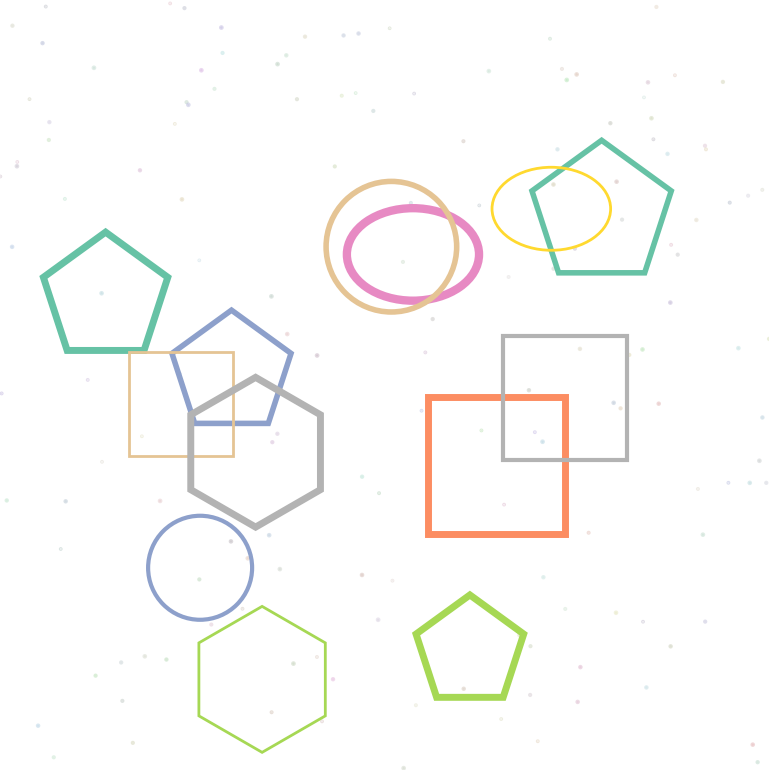[{"shape": "pentagon", "thickness": 2, "radius": 0.48, "center": [0.781, 0.723]}, {"shape": "pentagon", "thickness": 2.5, "radius": 0.42, "center": [0.137, 0.614]}, {"shape": "square", "thickness": 2.5, "radius": 0.44, "center": [0.645, 0.395]}, {"shape": "pentagon", "thickness": 2, "radius": 0.41, "center": [0.301, 0.516]}, {"shape": "circle", "thickness": 1.5, "radius": 0.34, "center": [0.26, 0.263]}, {"shape": "oval", "thickness": 3, "radius": 0.43, "center": [0.536, 0.67]}, {"shape": "hexagon", "thickness": 1, "radius": 0.47, "center": [0.34, 0.118]}, {"shape": "pentagon", "thickness": 2.5, "radius": 0.37, "center": [0.61, 0.154]}, {"shape": "oval", "thickness": 1, "radius": 0.39, "center": [0.716, 0.729]}, {"shape": "circle", "thickness": 2, "radius": 0.42, "center": [0.508, 0.68]}, {"shape": "square", "thickness": 1, "radius": 0.34, "center": [0.235, 0.475]}, {"shape": "square", "thickness": 1.5, "radius": 0.4, "center": [0.734, 0.483]}, {"shape": "hexagon", "thickness": 2.5, "radius": 0.49, "center": [0.332, 0.413]}]